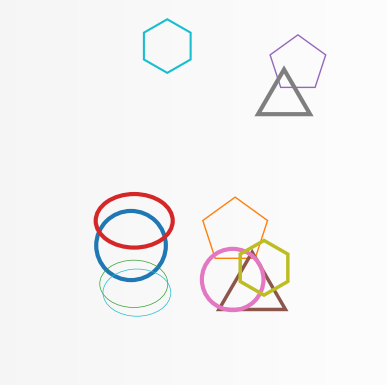[{"shape": "circle", "thickness": 3, "radius": 0.45, "center": [0.338, 0.362]}, {"shape": "pentagon", "thickness": 1, "radius": 0.44, "center": [0.607, 0.4]}, {"shape": "oval", "thickness": 0.5, "radius": 0.44, "center": [0.345, 0.263]}, {"shape": "oval", "thickness": 3, "radius": 0.5, "center": [0.346, 0.426]}, {"shape": "pentagon", "thickness": 1, "radius": 0.38, "center": [0.769, 0.834]}, {"shape": "triangle", "thickness": 2.5, "radius": 0.5, "center": [0.651, 0.246]}, {"shape": "circle", "thickness": 3, "radius": 0.4, "center": [0.6, 0.274]}, {"shape": "triangle", "thickness": 3, "radius": 0.39, "center": [0.733, 0.742]}, {"shape": "hexagon", "thickness": 2.5, "radius": 0.35, "center": [0.681, 0.304]}, {"shape": "hexagon", "thickness": 1.5, "radius": 0.35, "center": [0.432, 0.88]}, {"shape": "oval", "thickness": 0.5, "radius": 0.44, "center": [0.353, 0.24]}]